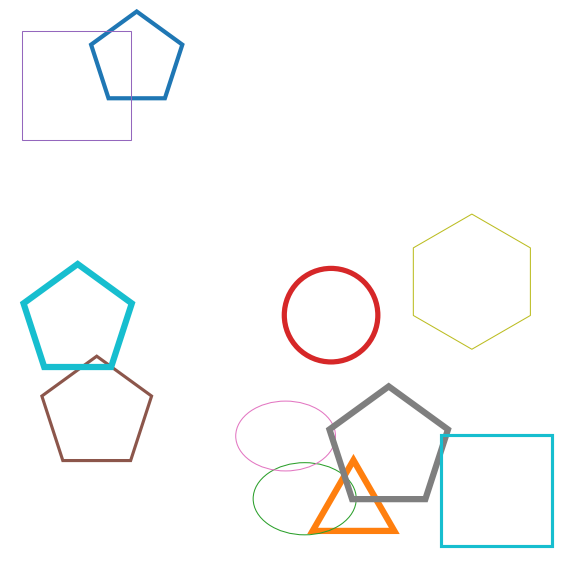[{"shape": "pentagon", "thickness": 2, "radius": 0.42, "center": [0.237, 0.896]}, {"shape": "triangle", "thickness": 3, "radius": 0.41, "center": [0.612, 0.121]}, {"shape": "oval", "thickness": 0.5, "radius": 0.45, "center": [0.528, 0.136]}, {"shape": "circle", "thickness": 2.5, "radius": 0.4, "center": [0.573, 0.453]}, {"shape": "square", "thickness": 0.5, "radius": 0.47, "center": [0.133, 0.851]}, {"shape": "pentagon", "thickness": 1.5, "radius": 0.5, "center": [0.167, 0.282]}, {"shape": "oval", "thickness": 0.5, "radius": 0.43, "center": [0.495, 0.244]}, {"shape": "pentagon", "thickness": 3, "radius": 0.54, "center": [0.673, 0.222]}, {"shape": "hexagon", "thickness": 0.5, "radius": 0.59, "center": [0.817, 0.511]}, {"shape": "pentagon", "thickness": 3, "radius": 0.49, "center": [0.135, 0.443]}, {"shape": "square", "thickness": 1.5, "radius": 0.48, "center": [0.859, 0.15]}]